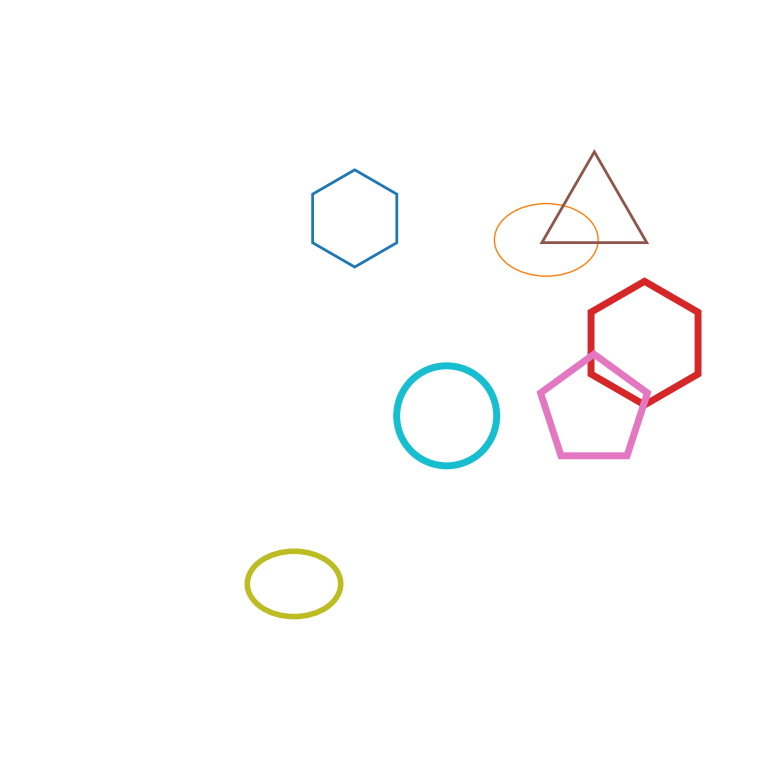[{"shape": "hexagon", "thickness": 1, "radius": 0.32, "center": [0.461, 0.716]}, {"shape": "oval", "thickness": 0.5, "radius": 0.34, "center": [0.709, 0.688]}, {"shape": "hexagon", "thickness": 2.5, "radius": 0.4, "center": [0.837, 0.554]}, {"shape": "triangle", "thickness": 1, "radius": 0.39, "center": [0.772, 0.724]}, {"shape": "pentagon", "thickness": 2.5, "radius": 0.36, "center": [0.771, 0.467]}, {"shape": "oval", "thickness": 2, "radius": 0.3, "center": [0.382, 0.242]}, {"shape": "circle", "thickness": 2.5, "radius": 0.32, "center": [0.58, 0.46]}]